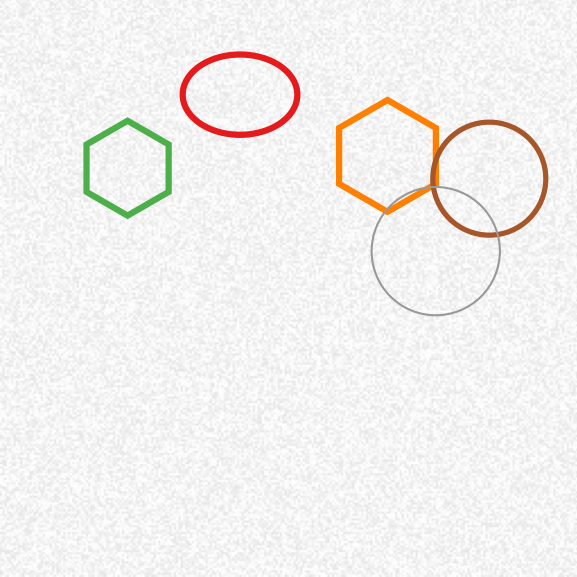[{"shape": "oval", "thickness": 3, "radius": 0.5, "center": [0.416, 0.835]}, {"shape": "hexagon", "thickness": 3, "radius": 0.41, "center": [0.221, 0.708]}, {"shape": "hexagon", "thickness": 3, "radius": 0.48, "center": [0.671, 0.729]}, {"shape": "circle", "thickness": 2.5, "radius": 0.49, "center": [0.847, 0.69]}, {"shape": "circle", "thickness": 1, "radius": 0.56, "center": [0.755, 0.564]}]